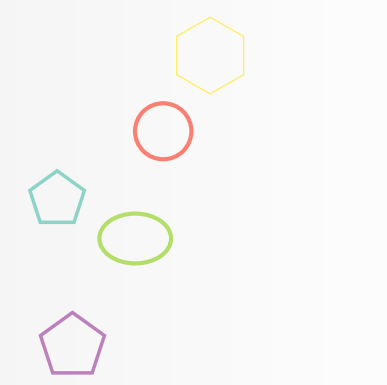[{"shape": "pentagon", "thickness": 2.5, "radius": 0.37, "center": [0.147, 0.482]}, {"shape": "circle", "thickness": 3, "radius": 0.36, "center": [0.421, 0.659]}, {"shape": "oval", "thickness": 3, "radius": 0.46, "center": [0.349, 0.38]}, {"shape": "pentagon", "thickness": 2.5, "radius": 0.43, "center": [0.187, 0.102]}, {"shape": "hexagon", "thickness": 1, "radius": 0.5, "center": [0.542, 0.856]}]